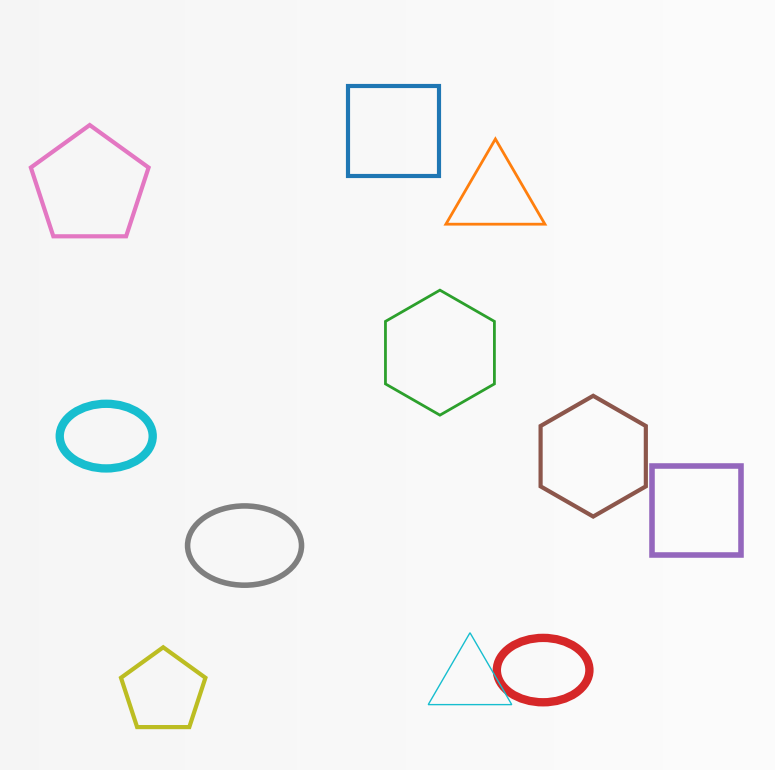[{"shape": "square", "thickness": 1.5, "radius": 0.29, "center": [0.508, 0.83]}, {"shape": "triangle", "thickness": 1, "radius": 0.37, "center": [0.639, 0.746]}, {"shape": "hexagon", "thickness": 1, "radius": 0.41, "center": [0.568, 0.542]}, {"shape": "oval", "thickness": 3, "radius": 0.3, "center": [0.701, 0.13]}, {"shape": "square", "thickness": 2, "radius": 0.29, "center": [0.899, 0.338]}, {"shape": "hexagon", "thickness": 1.5, "radius": 0.39, "center": [0.765, 0.408]}, {"shape": "pentagon", "thickness": 1.5, "radius": 0.4, "center": [0.116, 0.758]}, {"shape": "oval", "thickness": 2, "radius": 0.37, "center": [0.316, 0.291]}, {"shape": "pentagon", "thickness": 1.5, "radius": 0.29, "center": [0.211, 0.102]}, {"shape": "triangle", "thickness": 0.5, "radius": 0.31, "center": [0.606, 0.116]}, {"shape": "oval", "thickness": 3, "radius": 0.3, "center": [0.137, 0.434]}]